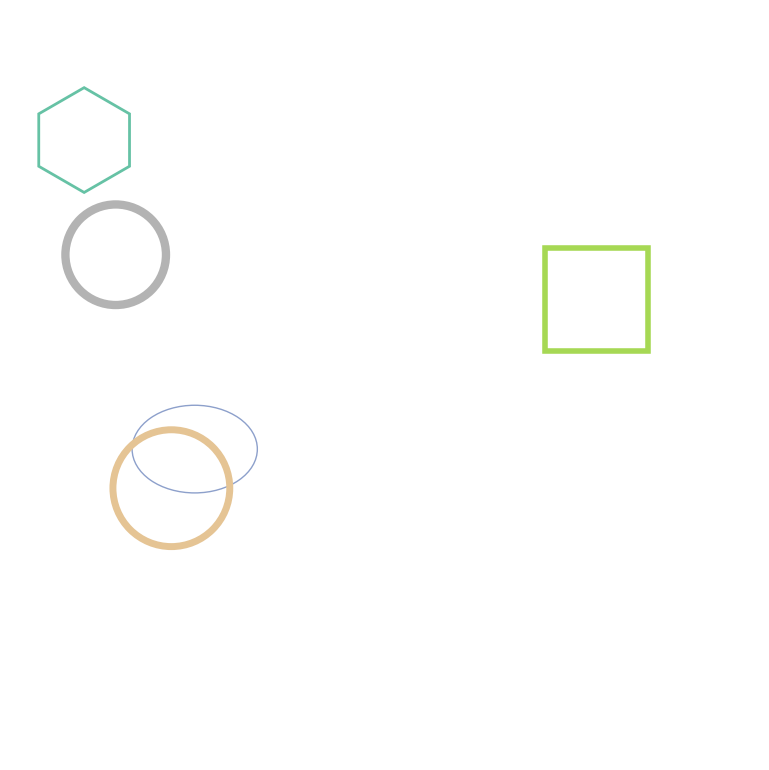[{"shape": "hexagon", "thickness": 1, "radius": 0.34, "center": [0.109, 0.818]}, {"shape": "oval", "thickness": 0.5, "radius": 0.41, "center": [0.253, 0.417]}, {"shape": "square", "thickness": 2, "radius": 0.34, "center": [0.775, 0.611]}, {"shape": "circle", "thickness": 2.5, "radius": 0.38, "center": [0.223, 0.366]}, {"shape": "circle", "thickness": 3, "radius": 0.33, "center": [0.15, 0.669]}]